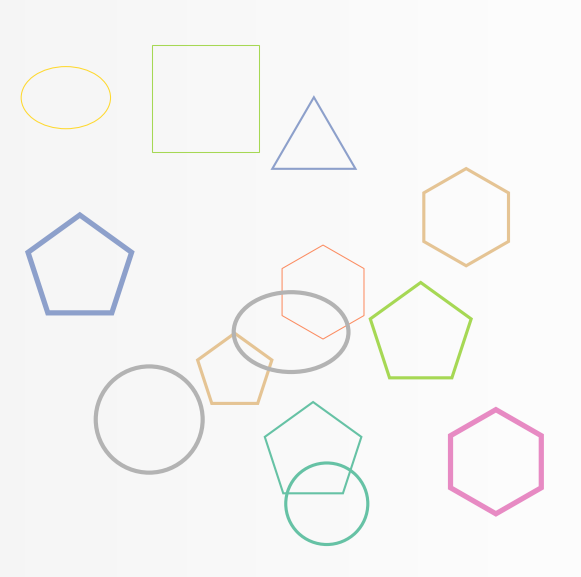[{"shape": "pentagon", "thickness": 1, "radius": 0.44, "center": [0.539, 0.216]}, {"shape": "circle", "thickness": 1.5, "radius": 0.35, "center": [0.562, 0.127]}, {"shape": "hexagon", "thickness": 0.5, "radius": 0.41, "center": [0.556, 0.493]}, {"shape": "triangle", "thickness": 1, "radius": 0.41, "center": [0.54, 0.748]}, {"shape": "pentagon", "thickness": 2.5, "radius": 0.47, "center": [0.137, 0.533]}, {"shape": "hexagon", "thickness": 2.5, "radius": 0.45, "center": [0.853, 0.2]}, {"shape": "pentagon", "thickness": 1.5, "radius": 0.46, "center": [0.724, 0.419]}, {"shape": "square", "thickness": 0.5, "radius": 0.46, "center": [0.354, 0.829]}, {"shape": "oval", "thickness": 0.5, "radius": 0.38, "center": [0.113, 0.83]}, {"shape": "pentagon", "thickness": 1.5, "radius": 0.34, "center": [0.404, 0.355]}, {"shape": "hexagon", "thickness": 1.5, "radius": 0.42, "center": [0.802, 0.623]}, {"shape": "oval", "thickness": 2, "radius": 0.49, "center": [0.501, 0.424]}, {"shape": "circle", "thickness": 2, "radius": 0.46, "center": [0.257, 0.273]}]